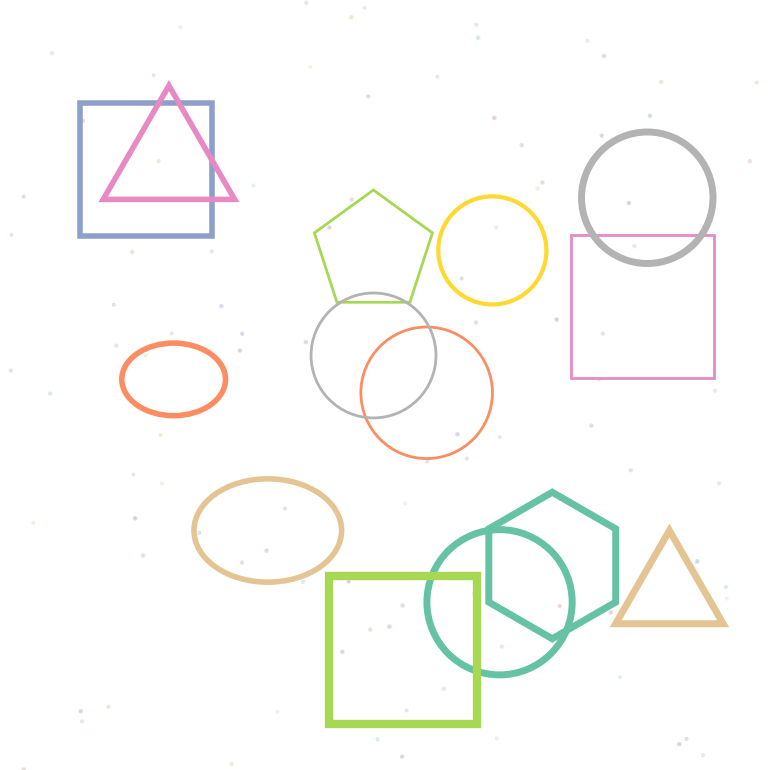[{"shape": "hexagon", "thickness": 2.5, "radius": 0.48, "center": [0.717, 0.266]}, {"shape": "circle", "thickness": 2.5, "radius": 0.47, "center": [0.649, 0.218]}, {"shape": "oval", "thickness": 2, "radius": 0.34, "center": [0.226, 0.507]}, {"shape": "circle", "thickness": 1, "radius": 0.43, "center": [0.554, 0.49]}, {"shape": "square", "thickness": 2, "radius": 0.43, "center": [0.19, 0.78]}, {"shape": "square", "thickness": 1, "radius": 0.47, "center": [0.835, 0.602]}, {"shape": "triangle", "thickness": 2, "radius": 0.49, "center": [0.219, 0.79]}, {"shape": "square", "thickness": 3, "radius": 0.48, "center": [0.523, 0.156]}, {"shape": "pentagon", "thickness": 1, "radius": 0.4, "center": [0.485, 0.673]}, {"shape": "circle", "thickness": 1.5, "radius": 0.35, "center": [0.639, 0.675]}, {"shape": "triangle", "thickness": 2.5, "radius": 0.4, "center": [0.869, 0.23]}, {"shape": "oval", "thickness": 2, "radius": 0.48, "center": [0.348, 0.311]}, {"shape": "circle", "thickness": 1, "radius": 0.41, "center": [0.485, 0.538]}, {"shape": "circle", "thickness": 2.5, "radius": 0.43, "center": [0.841, 0.743]}]